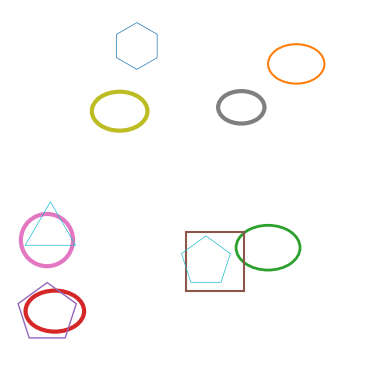[{"shape": "hexagon", "thickness": 0.5, "radius": 0.3, "center": [0.356, 0.881]}, {"shape": "oval", "thickness": 1.5, "radius": 0.37, "center": [0.769, 0.834]}, {"shape": "oval", "thickness": 2, "radius": 0.42, "center": [0.696, 0.357]}, {"shape": "oval", "thickness": 3, "radius": 0.38, "center": [0.142, 0.192]}, {"shape": "pentagon", "thickness": 1, "radius": 0.4, "center": [0.123, 0.187]}, {"shape": "square", "thickness": 1.5, "radius": 0.38, "center": [0.558, 0.321]}, {"shape": "circle", "thickness": 3, "radius": 0.34, "center": [0.122, 0.376]}, {"shape": "oval", "thickness": 3, "radius": 0.3, "center": [0.627, 0.721]}, {"shape": "oval", "thickness": 3, "radius": 0.36, "center": [0.311, 0.711]}, {"shape": "pentagon", "thickness": 0.5, "radius": 0.33, "center": [0.535, 0.321]}, {"shape": "triangle", "thickness": 0.5, "radius": 0.38, "center": [0.131, 0.401]}]